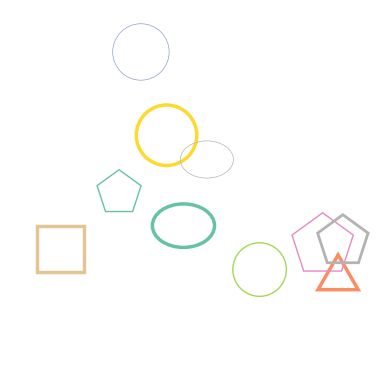[{"shape": "oval", "thickness": 2.5, "radius": 0.4, "center": [0.477, 0.414]}, {"shape": "pentagon", "thickness": 1, "radius": 0.3, "center": [0.309, 0.499]}, {"shape": "triangle", "thickness": 2.5, "radius": 0.3, "center": [0.878, 0.278]}, {"shape": "circle", "thickness": 0.5, "radius": 0.37, "center": [0.366, 0.865]}, {"shape": "pentagon", "thickness": 1, "radius": 0.42, "center": [0.838, 0.364]}, {"shape": "circle", "thickness": 1, "radius": 0.35, "center": [0.674, 0.3]}, {"shape": "circle", "thickness": 2.5, "radius": 0.39, "center": [0.433, 0.649]}, {"shape": "square", "thickness": 2.5, "radius": 0.3, "center": [0.157, 0.353]}, {"shape": "oval", "thickness": 0.5, "radius": 0.34, "center": [0.537, 0.586]}, {"shape": "pentagon", "thickness": 2, "radius": 0.34, "center": [0.891, 0.373]}]